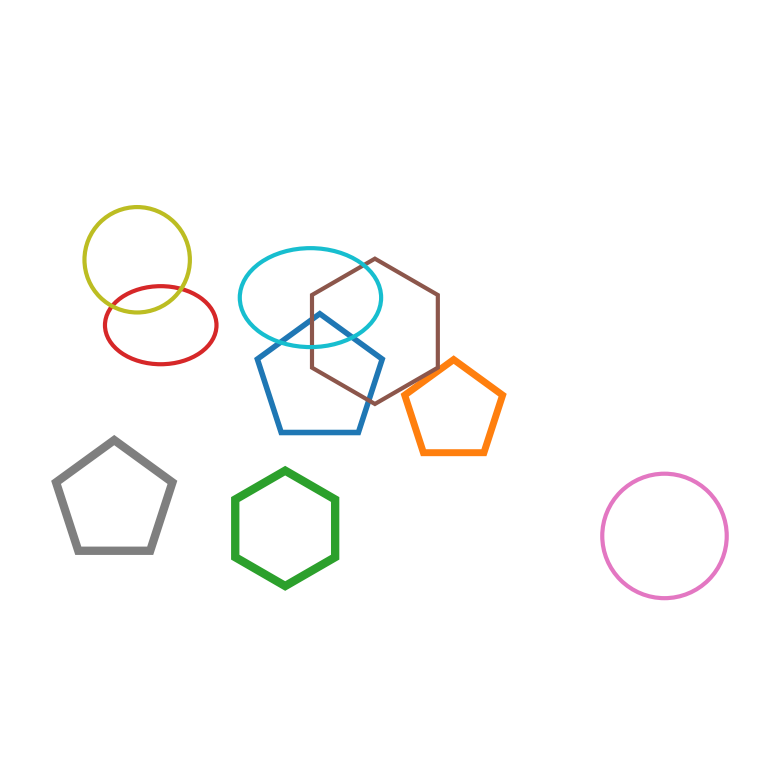[{"shape": "pentagon", "thickness": 2, "radius": 0.43, "center": [0.415, 0.507]}, {"shape": "pentagon", "thickness": 2.5, "radius": 0.33, "center": [0.589, 0.466]}, {"shape": "hexagon", "thickness": 3, "radius": 0.37, "center": [0.37, 0.314]}, {"shape": "oval", "thickness": 1.5, "radius": 0.36, "center": [0.209, 0.578]}, {"shape": "hexagon", "thickness": 1.5, "radius": 0.47, "center": [0.487, 0.57]}, {"shape": "circle", "thickness": 1.5, "radius": 0.4, "center": [0.863, 0.304]}, {"shape": "pentagon", "thickness": 3, "radius": 0.4, "center": [0.148, 0.349]}, {"shape": "circle", "thickness": 1.5, "radius": 0.34, "center": [0.178, 0.663]}, {"shape": "oval", "thickness": 1.5, "radius": 0.46, "center": [0.403, 0.613]}]